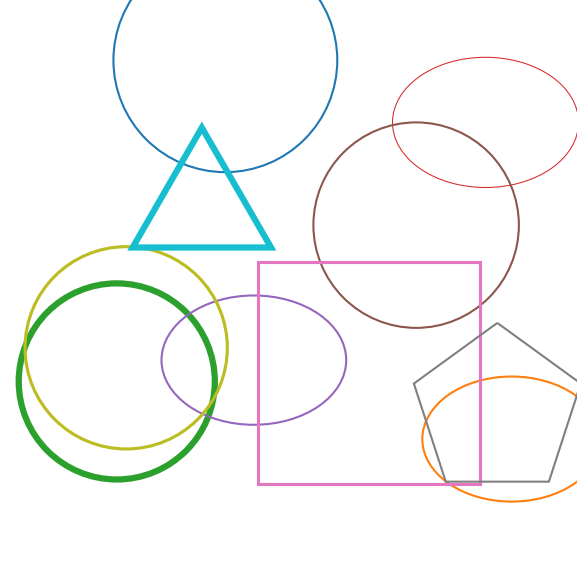[{"shape": "circle", "thickness": 1, "radius": 0.97, "center": [0.39, 0.895]}, {"shape": "oval", "thickness": 1, "radius": 0.77, "center": [0.886, 0.239]}, {"shape": "circle", "thickness": 3, "radius": 0.85, "center": [0.202, 0.339]}, {"shape": "oval", "thickness": 0.5, "radius": 0.81, "center": [0.841, 0.787]}, {"shape": "oval", "thickness": 1, "radius": 0.8, "center": [0.44, 0.376]}, {"shape": "circle", "thickness": 1, "radius": 0.89, "center": [0.721, 0.609]}, {"shape": "square", "thickness": 1.5, "radius": 0.96, "center": [0.639, 0.353]}, {"shape": "pentagon", "thickness": 1, "radius": 0.76, "center": [0.861, 0.288]}, {"shape": "circle", "thickness": 1.5, "radius": 0.88, "center": [0.218, 0.397]}, {"shape": "triangle", "thickness": 3, "radius": 0.69, "center": [0.35, 0.64]}]